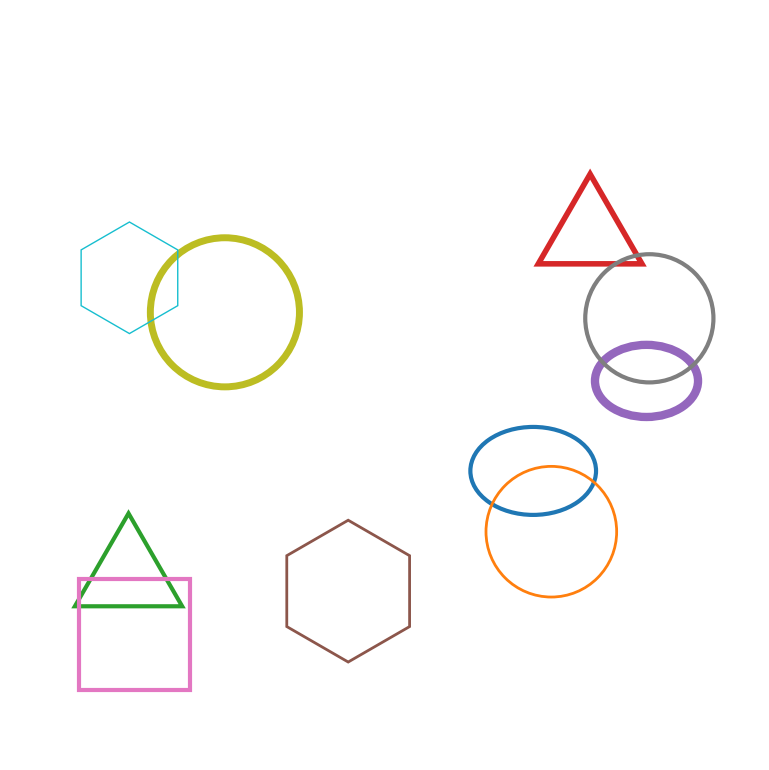[{"shape": "oval", "thickness": 1.5, "radius": 0.41, "center": [0.692, 0.388]}, {"shape": "circle", "thickness": 1, "radius": 0.42, "center": [0.716, 0.309]}, {"shape": "triangle", "thickness": 1.5, "radius": 0.4, "center": [0.167, 0.253]}, {"shape": "triangle", "thickness": 2, "radius": 0.39, "center": [0.766, 0.696]}, {"shape": "oval", "thickness": 3, "radius": 0.33, "center": [0.84, 0.505]}, {"shape": "hexagon", "thickness": 1, "radius": 0.46, "center": [0.452, 0.232]}, {"shape": "square", "thickness": 1.5, "radius": 0.36, "center": [0.175, 0.176]}, {"shape": "circle", "thickness": 1.5, "radius": 0.42, "center": [0.843, 0.587]}, {"shape": "circle", "thickness": 2.5, "radius": 0.48, "center": [0.292, 0.594]}, {"shape": "hexagon", "thickness": 0.5, "radius": 0.36, "center": [0.168, 0.639]}]